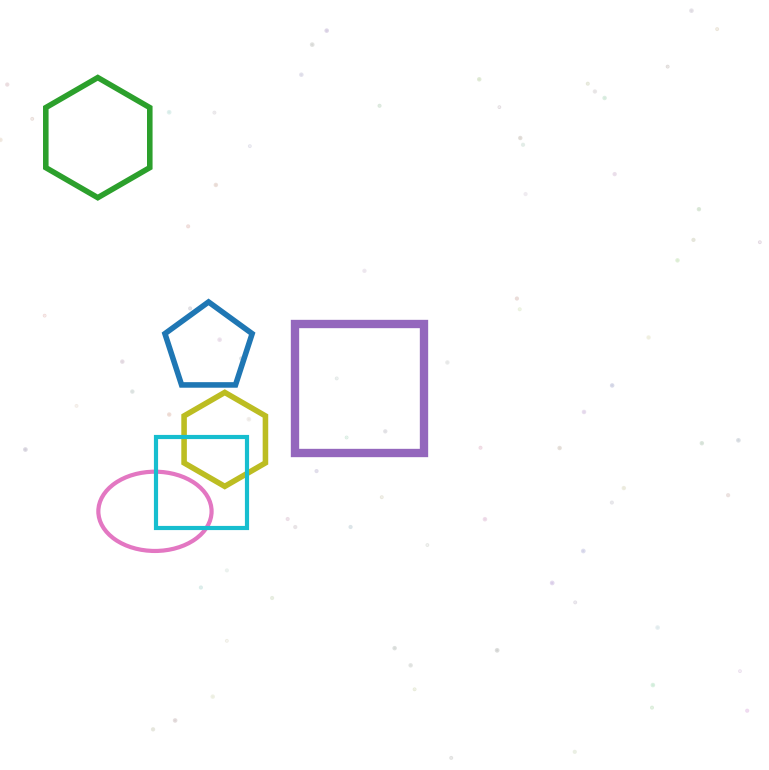[{"shape": "pentagon", "thickness": 2, "radius": 0.3, "center": [0.271, 0.548]}, {"shape": "hexagon", "thickness": 2, "radius": 0.39, "center": [0.127, 0.821]}, {"shape": "square", "thickness": 3, "radius": 0.42, "center": [0.467, 0.496]}, {"shape": "oval", "thickness": 1.5, "radius": 0.37, "center": [0.201, 0.336]}, {"shape": "hexagon", "thickness": 2, "radius": 0.31, "center": [0.292, 0.429]}, {"shape": "square", "thickness": 1.5, "radius": 0.29, "center": [0.261, 0.373]}]